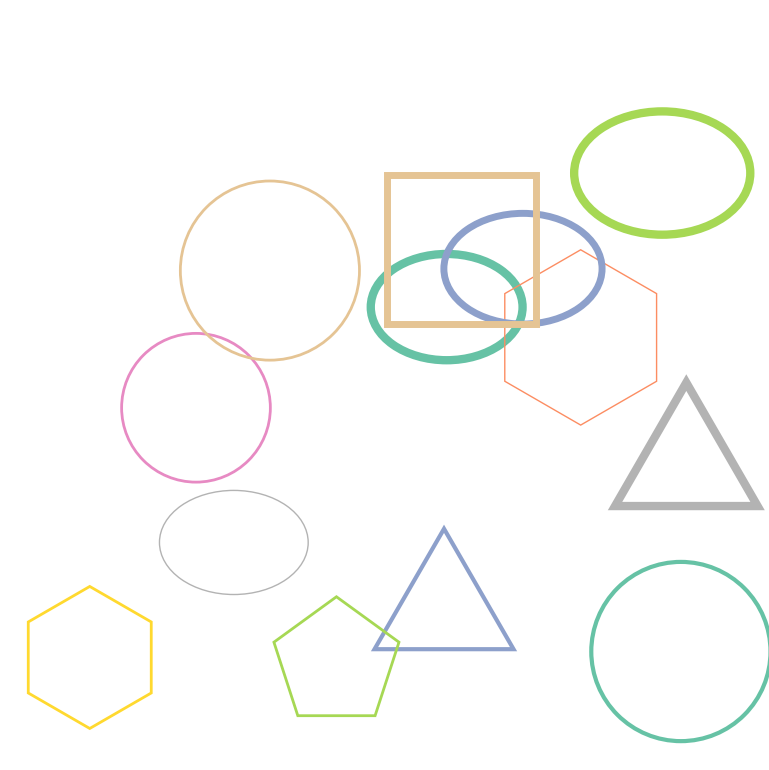[{"shape": "oval", "thickness": 3, "radius": 0.49, "center": [0.58, 0.601]}, {"shape": "circle", "thickness": 1.5, "radius": 0.58, "center": [0.884, 0.154]}, {"shape": "hexagon", "thickness": 0.5, "radius": 0.57, "center": [0.754, 0.562]}, {"shape": "triangle", "thickness": 1.5, "radius": 0.52, "center": [0.577, 0.209]}, {"shape": "oval", "thickness": 2.5, "radius": 0.51, "center": [0.679, 0.651]}, {"shape": "circle", "thickness": 1, "radius": 0.48, "center": [0.255, 0.47]}, {"shape": "pentagon", "thickness": 1, "radius": 0.43, "center": [0.437, 0.14]}, {"shape": "oval", "thickness": 3, "radius": 0.57, "center": [0.86, 0.775]}, {"shape": "hexagon", "thickness": 1, "radius": 0.46, "center": [0.117, 0.146]}, {"shape": "square", "thickness": 2.5, "radius": 0.48, "center": [0.599, 0.676]}, {"shape": "circle", "thickness": 1, "radius": 0.58, "center": [0.351, 0.649]}, {"shape": "triangle", "thickness": 3, "radius": 0.53, "center": [0.891, 0.396]}, {"shape": "oval", "thickness": 0.5, "radius": 0.48, "center": [0.304, 0.296]}]